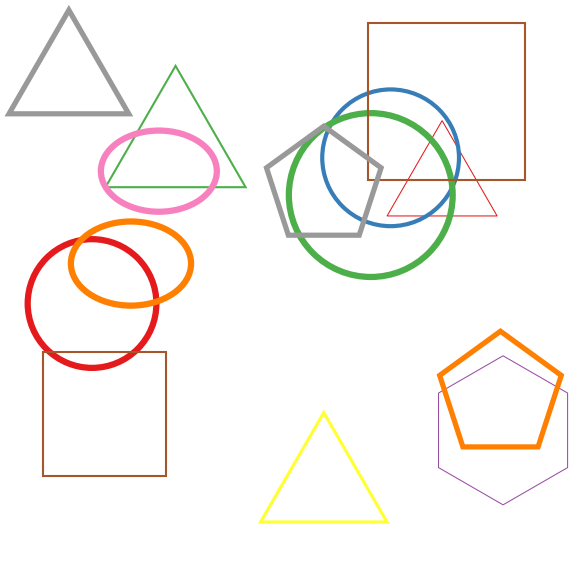[{"shape": "triangle", "thickness": 0.5, "radius": 0.55, "center": [0.766, 0.68]}, {"shape": "circle", "thickness": 3, "radius": 0.56, "center": [0.159, 0.474]}, {"shape": "circle", "thickness": 2, "radius": 0.59, "center": [0.676, 0.726]}, {"shape": "circle", "thickness": 3, "radius": 0.71, "center": [0.642, 0.661]}, {"shape": "triangle", "thickness": 1, "radius": 0.7, "center": [0.304, 0.745]}, {"shape": "hexagon", "thickness": 0.5, "radius": 0.65, "center": [0.871, 0.254]}, {"shape": "oval", "thickness": 3, "radius": 0.52, "center": [0.227, 0.543]}, {"shape": "pentagon", "thickness": 2.5, "radius": 0.55, "center": [0.867, 0.315]}, {"shape": "triangle", "thickness": 1.5, "radius": 0.63, "center": [0.561, 0.158]}, {"shape": "square", "thickness": 1, "radius": 0.53, "center": [0.181, 0.283]}, {"shape": "square", "thickness": 1, "radius": 0.68, "center": [0.773, 0.823]}, {"shape": "oval", "thickness": 3, "radius": 0.5, "center": [0.275, 0.703]}, {"shape": "triangle", "thickness": 2.5, "radius": 0.6, "center": [0.119, 0.862]}, {"shape": "pentagon", "thickness": 2.5, "radius": 0.52, "center": [0.561, 0.676]}]